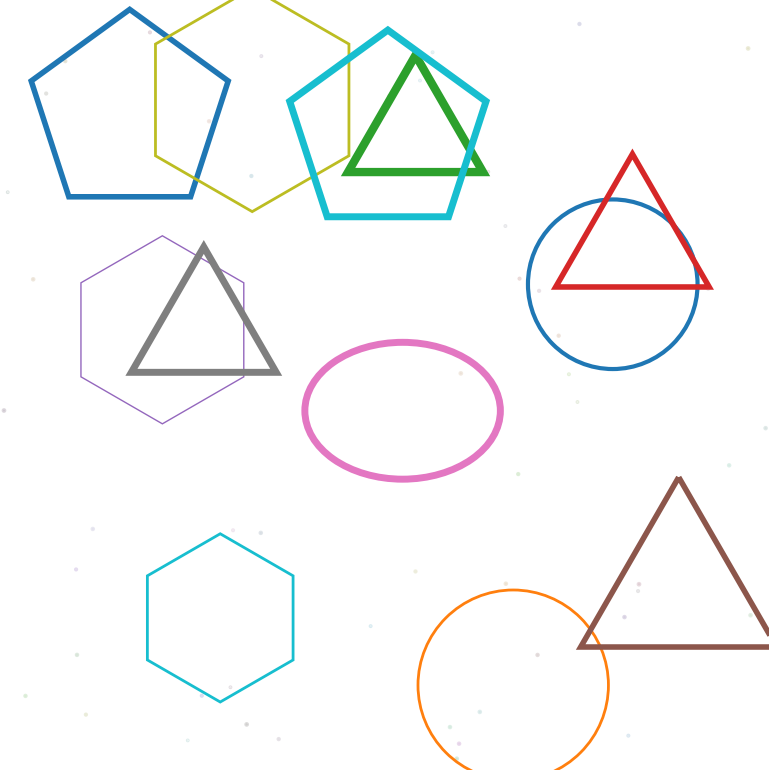[{"shape": "circle", "thickness": 1.5, "radius": 0.55, "center": [0.796, 0.631]}, {"shape": "pentagon", "thickness": 2, "radius": 0.67, "center": [0.168, 0.853]}, {"shape": "circle", "thickness": 1, "radius": 0.62, "center": [0.667, 0.11]}, {"shape": "triangle", "thickness": 3, "radius": 0.51, "center": [0.54, 0.827]}, {"shape": "triangle", "thickness": 2, "radius": 0.58, "center": [0.821, 0.685]}, {"shape": "hexagon", "thickness": 0.5, "radius": 0.61, "center": [0.211, 0.572]}, {"shape": "triangle", "thickness": 2, "radius": 0.74, "center": [0.881, 0.233]}, {"shape": "oval", "thickness": 2.5, "radius": 0.63, "center": [0.523, 0.467]}, {"shape": "triangle", "thickness": 2.5, "radius": 0.54, "center": [0.265, 0.571]}, {"shape": "hexagon", "thickness": 1, "radius": 0.73, "center": [0.328, 0.87]}, {"shape": "hexagon", "thickness": 1, "radius": 0.55, "center": [0.286, 0.198]}, {"shape": "pentagon", "thickness": 2.5, "radius": 0.67, "center": [0.504, 0.827]}]